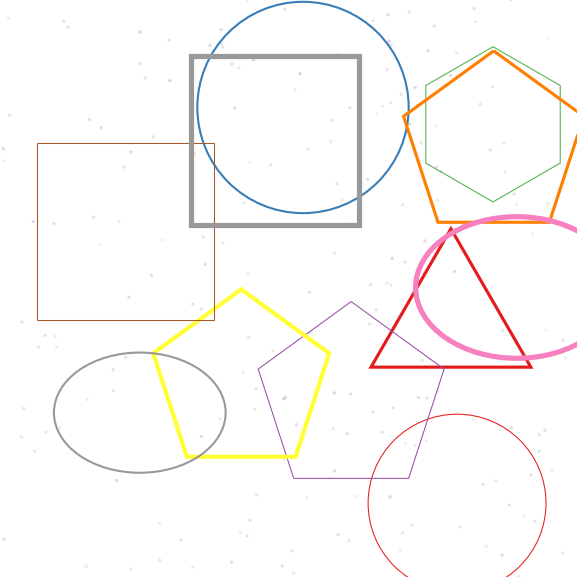[{"shape": "circle", "thickness": 0.5, "radius": 0.77, "center": [0.791, 0.128]}, {"shape": "triangle", "thickness": 1.5, "radius": 0.8, "center": [0.781, 0.443]}, {"shape": "circle", "thickness": 1, "radius": 0.91, "center": [0.525, 0.813]}, {"shape": "hexagon", "thickness": 0.5, "radius": 0.67, "center": [0.854, 0.784]}, {"shape": "pentagon", "thickness": 0.5, "radius": 0.85, "center": [0.608, 0.308]}, {"shape": "pentagon", "thickness": 1.5, "radius": 0.82, "center": [0.855, 0.747]}, {"shape": "pentagon", "thickness": 2, "radius": 0.8, "center": [0.418, 0.338]}, {"shape": "square", "thickness": 0.5, "radius": 0.77, "center": [0.218, 0.598]}, {"shape": "oval", "thickness": 2.5, "radius": 0.88, "center": [0.895, 0.501]}, {"shape": "square", "thickness": 2.5, "radius": 0.73, "center": [0.476, 0.756]}, {"shape": "oval", "thickness": 1, "radius": 0.74, "center": [0.242, 0.285]}]